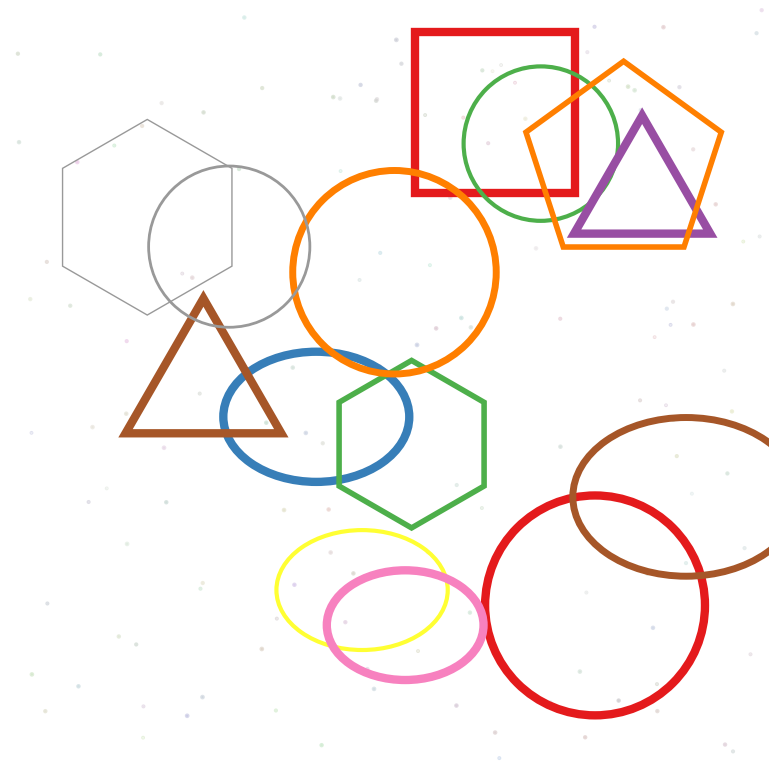[{"shape": "square", "thickness": 3, "radius": 0.52, "center": [0.643, 0.854]}, {"shape": "circle", "thickness": 3, "radius": 0.71, "center": [0.773, 0.214]}, {"shape": "oval", "thickness": 3, "radius": 0.6, "center": [0.411, 0.459]}, {"shape": "circle", "thickness": 1.5, "radius": 0.5, "center": [0.702, 0.813]}, {"shape": "hexagon", "thickness": 2, "radius": 0.54, "center": [0.535, 0.423]}, {"shape": "triangle", "thickness": 3, "radius": 0.51, "center": [0.834, 0.748]}, {"shape": "circle", "thickness": 2.5, "radius": 0.66, "center": [0.512, 0.646]}, {"shape": "pentagon", "thickness": 2, "radius": 0.67, "center": [0.81, 0.787]}, {"shape": "oval", "thickness": 1.5, "radius": 0.56, "center": [0.47, 0.234]}, {"shape": "triangle", "thickness": 3, "radius": 0.58, "center": [0.264, 0.496]}, {"shape": "oval", "thickness": 2.5, "radius": 0.74, "center": [0.891, 0.355]}, {"shape": "oval", "thickness": 3, "radius": 0.51, "center": [0.526, 0.188]}, {"shape": "circle", "thickness": 1, "radius": 0.52, "center": [0.298, 0.68]}, {"shape": "hexagon", "thickness": 0.5, "radius": 0.64, "center": [0.191, 0.718]}]